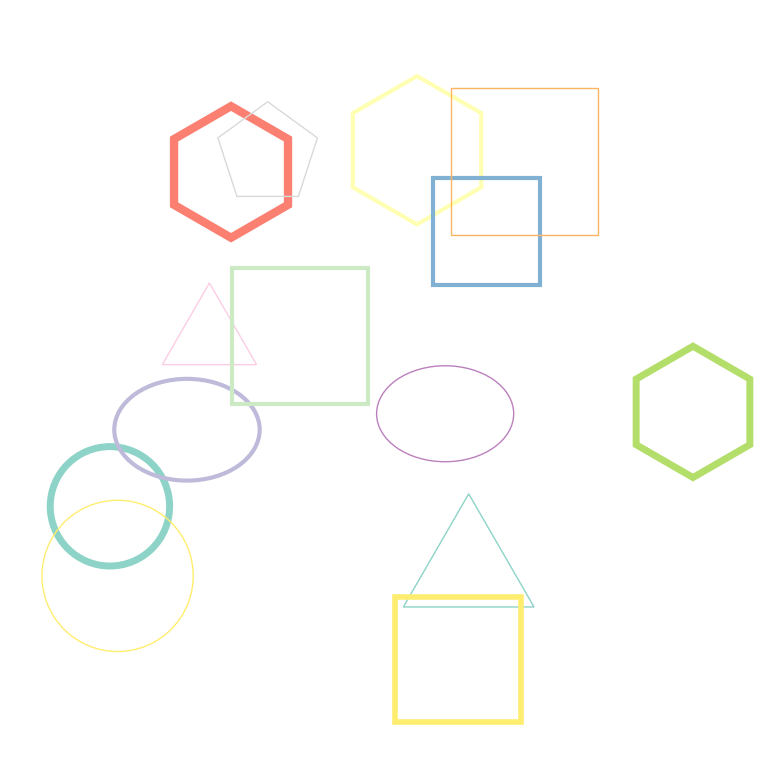[{"shape": "triangle", "thickness": 0.5, "radius": 0.49, "center": [0.609, 0.261]}, {"shape": "circle", "thickness": 2.5, "radius": 0.39, "center": [0.143, 0.342]}, {"shape": "hexagon", "thickness": 1.5, "radius": 0.48, "center": [0.542, 0.805]}, {"shape": "oval", "thickness": 1.5, "radius": 0.47, "center": [0.243, 0.442]}, {"shape": "hexagon", "thickness": 3, "radius": 0.43, "center": [0.3, 0.777]}, {"shape": "square", "thickness": 1.5, "radius": 0.35, "center": [0.632, 0.699]}, {"shape": "square", "thickness": 0.5, "radius": 0.48, "center": [0.681, 0.79]}, {"shape": "hexagon", "thickness": 2.5, "radius": 0.43, "center": [0.9, 0.465]}, {"shape": "triangle", "thickness": 0.5, "radius": 0.35, "center": [0.272, 0.562]}, {"shape": "pentagon", "thickness": 0.5, "radius": 0.34, "center": [0.348, 0.8]}, {"shape": "oval", "thickness": 0.5, "radius": 0.45, "center": [0.578, 0.463]}, {"shape": "square", "thickness": 1.5, "radius": 0.44, "center": [0.39, 0.563]}, {"shape": "circle", "thickness": 0.5, "radius": 0.49, "center": [0.153, 0.252]}, {"shape": "square", "thickness": 2, "radius": 0.41, "center": [0.594, 0.143]}]